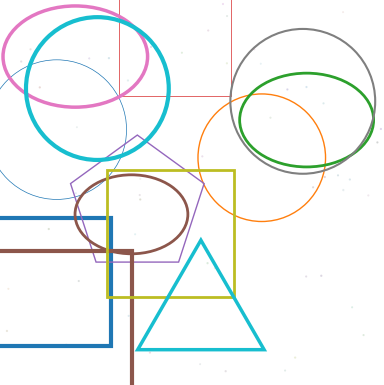[{"shape": "circle", "thickness": 0.5, "radius": 0.91, "center": [0.147, 0.663]}, {"shape": "square", "thickness": 3, "radius": 0.84, "center": [0.122, 0.268]}, {"shape": "circle", "thickness": 1, "radius": 0.83, "center": [0.68, 0.59]}, {"shape": "oval", "thickness": 2, "radius": 0.87, "center": [0.796, 0.688]}, {"shape": "square", "thickness": 0.5, "radius": 0.73, "center": [0.454, 0.896]}, {"shape": "pentagon", "thickness": 1, "radius": 0.91, "center": [0.357, 0.467]}, {"shape": "square", "thickness": 3, "radius": 0.92, "center": [0.16, 0.164]}, {"shape": "oval", "thickness": 2, "radius": 0.73, "center": [0.341, 0.443]}, {"shape": "oval", "thickness": 2.5, "radius": 0.94, "center": [0.196, 0.853]}, {"shape": "circle", "thickness": 1.5, "radius": 0.94, "center": [0.786, 0.737]}, {"shape": "square", "thickness": 2, "radius": 0.83, "center": [0.443, 0.394]}, {"shape": "circle", "thickness": 3, "radius": 0.93, "center": [0.253, 0.77]}, {"shape": "triangle", "thickness": 2.5, "radius": 0.95, "center": [0.522, 0.187]}]